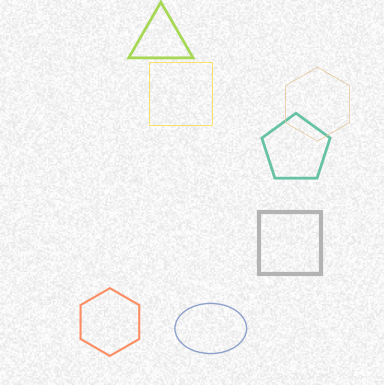[{"shape": "pentagon", "thickness": 2, "radius": 0.47, "center": [0.769, 0.613]}, {"shape": "hexagon", "thickness": 1.5, "radius": 0.44, "center": [0.285, 0.164]}, {"shape": "oval", "thickness": 1, "radius": 0.47, "center": [0.547, 0.147]}, {"shape": "triangle", "thickness": 2, "radius": 0.48, "center": [0.418, 0.898]}, {"shape": "square", "thickness": 0.5, "radius": 0.41, "center": [0.468, 0.758]}, {"shape": "hexagon", "thickness": 0.5, "radius": 0.48, "center": [0.825, 0.73]}, {"shape": "square", "thickness": 3, "radius": 0.4, "center": [0.753, 0.37]}]